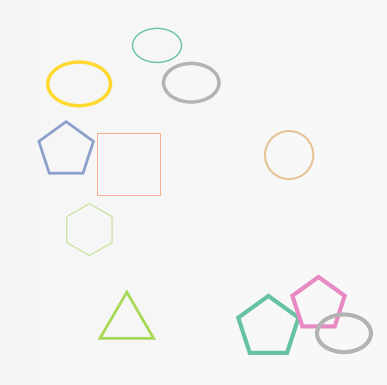[{"shape": "pentagon", "thickness": 3, "radius": 0.41, "center": [0.693, 0.15]}, {"shape": "oval", "thickness": 1, "radius": 0.32, "center": [0.405, 0.882]}, {"shape": "square", "thickness": 0.5, "radius": 0.41, "center": [0.331, 0.574]}, {"shape": "pentagon", "thickness": 2, "radius": 0.37, "center": [0.171, 0.61]}, {"shape": "pentagon", "thickness": 3, "radius": 0.35, "center": [0.822, 0.21]}, {"shape": "triangle", "thickness": 2, "radius": 0.4, "center": [0.327, 0.161]}, {"shape": "hexagon", "thickness": 0.5, "radius": 0.34, "center": [0.231, 0.404]}, {"shape": "oval", "thickness": 2.5, "radius": 0.41, "center": [0.204, 0.782]}, {"shape": "circle", "thickness": 1.5, "radius": 0.31, "center": [0.746, 0.597]}, {"shape": "oval", "thickness": 2.5, "radius": 0.36, "center": [0.494, 0.785]}, {"shape": "oval", "thickness": 3, "radius": 0.35, "center": [0.888, 0.134]}]